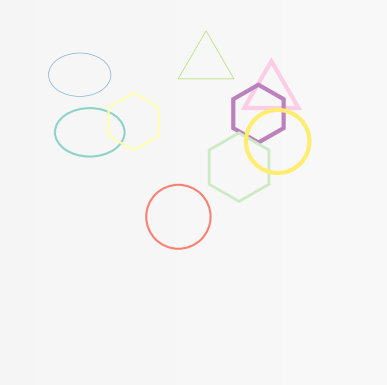[{"shape": "oval", "thickness": 1.5, "radius": 0.45, "center": [0.232, 0.656]}, {"shape": "hexagon", "thickness": 1.5, "radius": 0.37, "center": [0.345, 0.684]}, {"shape": "circle", "thickness": 1.5, "radius": 0.42, "center": [0.46, 0.437]}, {"shape": "oval", "thickness": 0.5, "radius": 0.4, "center": [0.206, 0.806]}, {"shape": "triangle", "thickness": 0.5, "radius": 0.42, "center": [0.532, 0.837]}, {"shape": "triangle", "thickness": 3, "radius": 0.41, "center": [0.7, 0.76]}, {"shape": "hexagon", "thickness": 3, "radius": 0.38, "center": [0.667, 0.705]}, {"shape": "hexagon", "thickness": 2, "radius": 0.44, "center": [0.617, 0.566]}, {"shape": "circle", "thickness": 3, "radius": 0.41, "center": [0.717, 0.633]}]